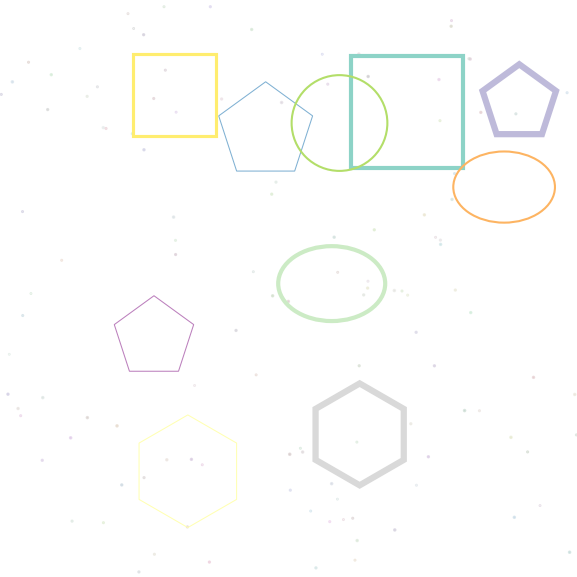[{"shape": "square", "thickness": 2, "radius": 0.48, "center": [0.704, 0.806]}, {"shape": "hexagon", "thickness": 0.5, "radius": 0.49, "center": [0.325, 0.183]}, {"shape": "pentagon", "thickness": 3, "radius": 0.33, "center": [0.899, 0.821]}, {"shape": "pentagon", "thickness": 0.5, "radius": 0.43, "center": [0.46, 0.772]}, {"shape": "oval", "thickness": 1, "radius": 0.44, "center": [0.873, 0.675]}, {"shape": "circle", "thickness": 1, "radius": 0.41, "center": [0.588, 0.786]}, {"shape": "hexagon", "thickness": 3, "radius": 0.44, "center": [0.623, 0.247]}, {"shape": "pentagon", "thickness": 0.5, "radius": 0.36, "center": [0.267, 0.415]}, {"shape": "oval", "thickness": 2, "radius": 0.46, "center": [0.574, 0.508]}, {"shape": "square", "thickness": 1.5, "radius": 0.36, "center": [0.302, 0.835]}]